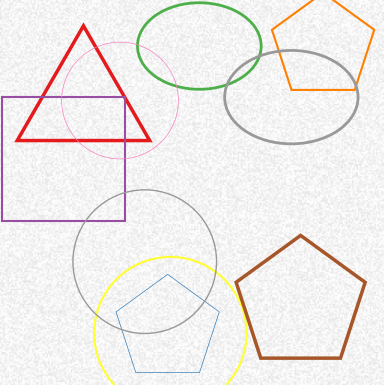[{"shape": "triangle", "thickness": 2.5, "radius": 0.99, "center": [0.217, 0.734]}, {"shape": "pentagon", "thickness": 0.5, "radius": 0.7, "center": [0.435, 0.146]}, {"shape": "oval", "thickness": 2, "radius": 0.8, "center": [0.518, 0.88]}, {"shape": "square", "thickness": 1.5, "radius": 0.8, "center": [0.166, 0.587]}, {"shape": "pentagon", "thickness": 1.5, "radius": 0.7, "center": [0.839, 0.879]}, {"shape": "circle", "thickness": 1.5, "radius": 0.99, "center": [0.442, 0.135]}, {"shape": "pentagon", "thickness": 2.5, "radius": 0.88, "center": [0.781, 0.212]}, {"shape": "circle", "thickness": 0.5, "radius": 0.76, "center": [0.312, 0.739]}, {"shape": "oval", "thickness": 2, "radius": 0.87, "center": [0.757, 0.748]}, {"shape": "circle", "thickness": 1, "radius": 0.93, "center": [0.376, 0.32]}]